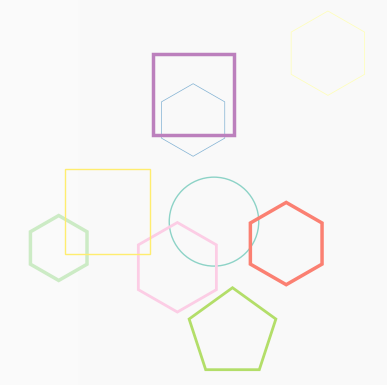[{"shape": "circle", "thickness": 1, "radius": 0.58, "center": [0.552, 0.424]}, {"shape": "hexagon", "thickness": 0.5, "radius": 0.55, "center": [0.846, 0.862]}, {"shape": "hexagon", "thickness": 2.5, "radius": 0.53, "center": [0.739, 0.367]}, {"shape": "hexagon", "thickness": 0.5, "radius": 0.47, "center": [0.498, 0.688]}, {"shape": "pentagon", "thickness": 2, "radius": 0.59, "center": [0.6, 0.135]}, {"shape": "hexagon", "thickness": 2, "radius": 0.58, "center": [0.458, 0.306]}, {"shape": "square", "thickness": 2.5, "radius": 0.53, "center": [0.5, 0.755]}, {"shape": "hexagon", "thickness": 2.5, "radius": 0.42, "center": [0.152, 0.356]}, {"shape": "square", "thickness": 1, "radius": 0.55, "center": [0.278, 0.451]}]